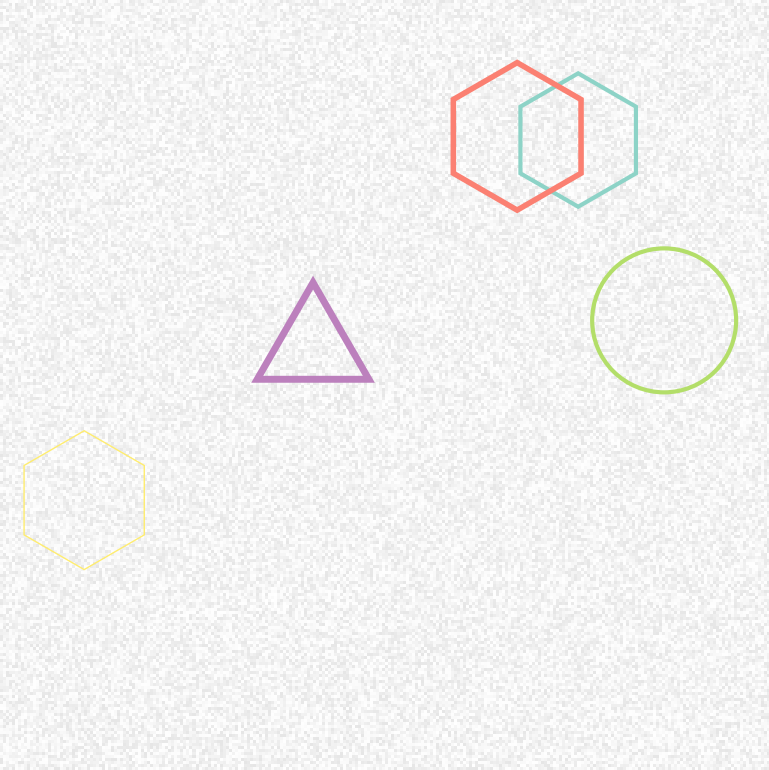[{"shape": "hexagon", "thickness": 1.5, "radius": 0.43, "center": [0.751, 0.818]}, {"shape": "hexagon", "thickness": 2, "radius": 0.48, "center": [0.672, 0.823]}, {"shape": "circle", "thickness": 1.5, "radius": 0.47, "center": [0.863, 0.584]}, {"shape": "triangle", "thickness": 2.5, "radius": 0.42, "center": [0.407, 0.549]}, {"shape": "hexagon", "thickness": 0.5, "radius": 0.45, "center": [0.109, 0.35]}]